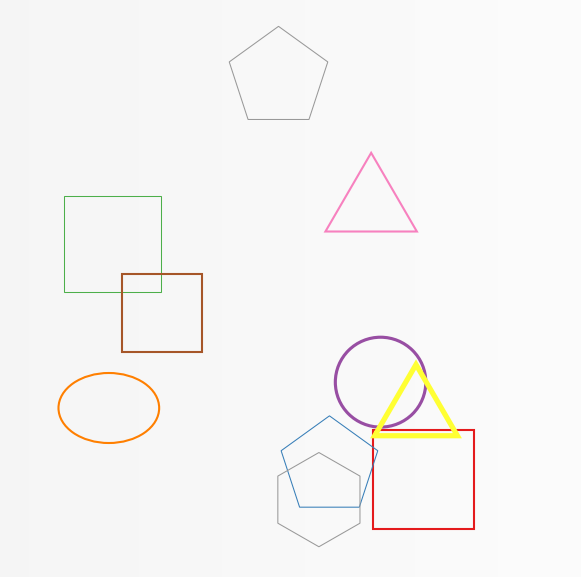[{"shape": "square", "thickness": 1, "radius": 0.43, "center": [0.729, 0.169]}, {"shape": "pentagon", "thickness": 0.5, "radius": 0.44, "center": [0.567, 0.192]}, {"shape": "square", "thickness": 0.5, "radius": 0.41, "center": [0.193, 0.577]}, {"shape": "circle", "thickness": 1.5, "radius": 0.39, "center": [0.655, 0.337]}, {"shape": "oval", "thickness": 1, "radius": 0.43, "center": [0.187, 0.293]}, {"shape": "triangle", "thickness": 2.5, "radius": 0.41, "center": [0.716, 0.286]}, {"shape": "square", "thickness": 1, "radius": 0.34, "center": [0.279, 0.457]}, {"shape": "triangle", "thickness": 1, "radius": 0.45, "center": [0.639, 0.644]}, {"shape": "pentagon", "thickness": 0.5, "radius": 0.45, "center": [0.479, 0.864]}, {"shape": "hexagon", "thickness": 0.5, "radius": 0.41, "center": [0.549, 0.134]}]